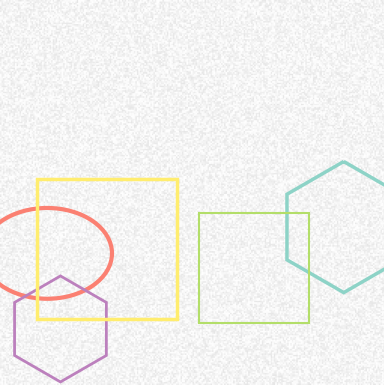[{"shape": "hexagon", "thickness": 2.5, "radius": 0.85, "center": [0.893, 0.41]}, {"shape": "oval", "thickness": 3, "radius": 0.84, "center": [0.122, 0.342]}, {"shape": "square", "thickness": 1.5, "radius": 0.71, "center": [0.66, 0.303]}, {"shape": "hexagon", "thickness": 2, "radius": 0.69, "center": [0.157, 0.146]}, {"shape": "square", "thickness": 2.5, "radius": 0.91, "center": [0.277, 0.353]}]